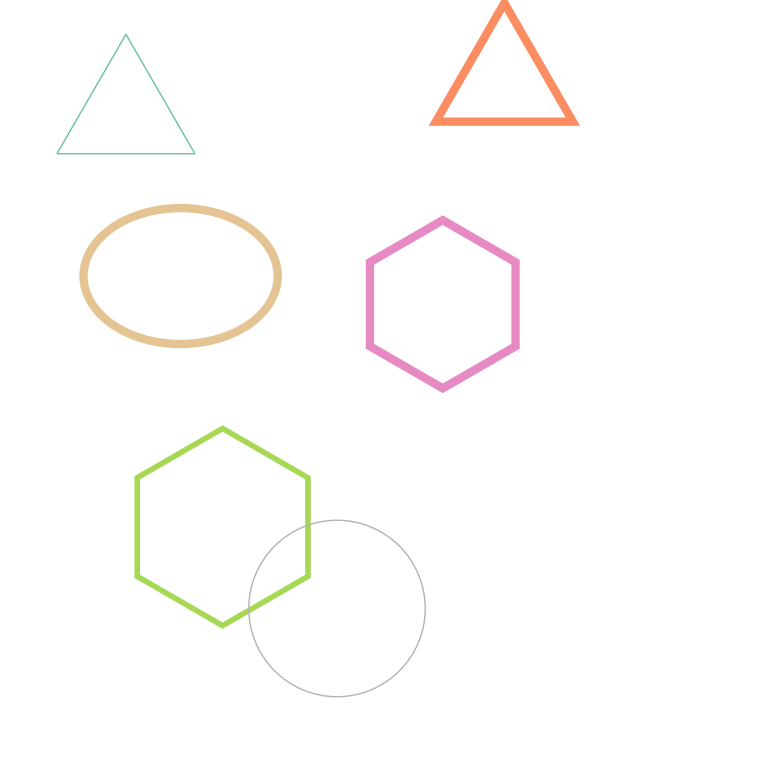[{"shape": "triangle", "thickness": 0.5, "radius": 0.52, "center": [0.164, 0.852]}, {"shape": "triangle", "thickness": 3, "radius": 0.51, "center": [0.655, 0.893]}, {"shape": "hexagon", "thickness": 3, "radius": 0.55, "center": [0.575, 0.605]}, {"shape": "hexagon", "thickness": 2, "radius": 0.64, "center": [0.289, 0.316]}, {"shape": "oval", "thickness": 3, "radius": 0.63, "center": [0.235, 0.641]}, {"shape": "circle", "thickness": 0.5, "radius": 0.57, "center": [0.438, 0.21]}]